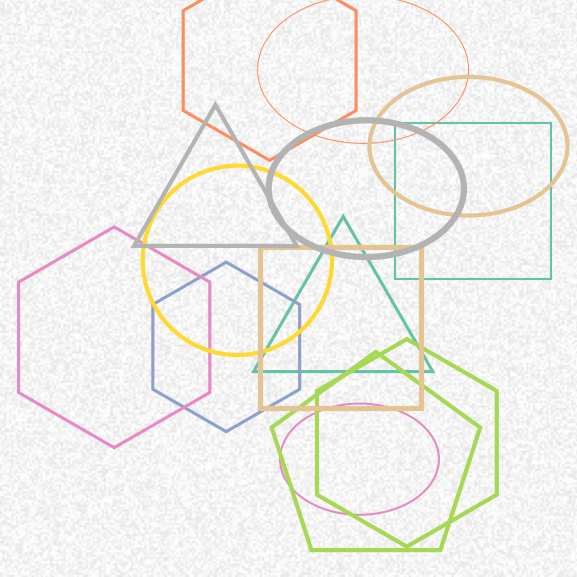[{"shape": "triangle", "thickness": 1.5, "radius": 0.9, "center": [0.594, 0.445]}, {"shape": "square", "thickness": 1, "radius": 0.67, "center": [0.819, 0.651]}, {"shape": "oval", "thickness": 0.5, "radius": 0.91, "center": [0.629, 0.879]}, {"shape": "hexagon", "thickness": 1.5, "radius": 0.86, "center": [0.467, 0.894]}, {"shape": "hexagon", "thickness": 1.5, "radius": 0.73, "center": [0.392, 0.398]}, {"shape": "oval", "thickness": 1, "radius": 0.69, "center": [0.622, 0.204]}, {"shape": "hexagon", "thickness": 1.5, "radius": 0.96, "center": [0.198, 0.415]}, {"shape": "pentagon", "thickness": 2, "radius": 0.95, "center": [0.651, 0.2]}, {"shape": "hexagon", "thickness": 2, "radius": 0.9, "center": [0.705, 0.232]}, {"shape": "circle", "thickness": 2, "radius": 0.82, "center": [0.411, 0.548]}, {"shape": "oval", "thickness": 2, "radius": 0.86, "center": [0.811, 0.746]}, {"shape": "square", "thickness": 2.5, "radius": 0.7, "center": [0.589, 0.432]}, {"shape": "oval", "thickness": 3, "radius": 0.85, "center": [0.634, 0.672]}, {"shape": "triangle", "thickness": 2, "radius": 0.81, "center": [0.373, 0.655]}]